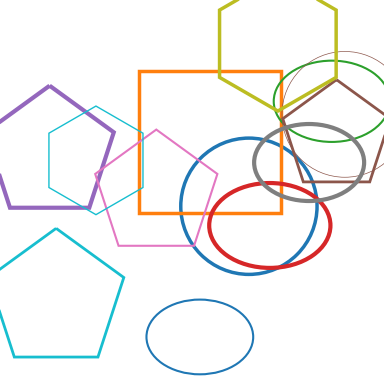[{"shape": "circle", "thickness": 2.5, "radius": 0.88, "center": [0.647, 0.464]}, {"shape": "oval", "thickness": 1.5, "radius": 0.69, "center": [0.519, 0.125]}, {"shape": "square", "thickness": 2.5, "radius": 0.92, "center": [0.545, 0.63]}, {"shape": "oval", "thickness": 1.5, "radius": 0.75, "center": [0.862, 0.737]}, {"shape": "oval", "thickness": 3, "radius": 0.79, "center": [0.701, 0.414]}, {"shape": "pentagon", "thickness": 3, "radius": 0.88, "center": [0.129, 0.602]}, {"shape": "pentagon", "thickness": 2, "radius": 0.73, "center": [0.874, 0.646]}, {"shape": "circle", "thickness": 0.5, "radius": 0.82, "center": [0.896, 0.703]}, {"shape": "pentagon", "thickness": 1.5, "radius": 0.83, "center": [0.406, 0.497]}, {"shape": "oval", "thickness": 3, "radius": 0.71, "center": [0.803, 0.578]}, {"shape": "hexagon", "thickness": 2.5, "radius": 0.87, "center": [0.722, 0.886]}, {"shape": "hexagon", "thickness": 1, "radius": 0.71, "center": [0.249, 0.583]}, {"shape": "pentagon", "thickness": 2, "radius": 0.92, "center": [0.146, 0.222]}]